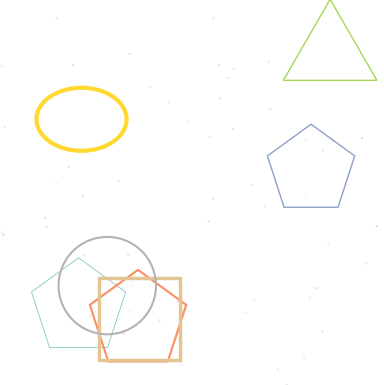[{"shape": "pentagon", "thickness": 0.5, "radius": 0.64, "center": [0.204, 0.202]}, {"shape": "pentagon", "thickness": 1.5, "radius": 0.66, "center": [0.358, 0.167]}, {"shape": "pentagon", "thickness": 1, "radius": 0.6, "center": [0.808, 0.558]}, {"shape": "triangle", "thickness": 1, "radius": 0.7, "center": [0.857, 0.861]}, {"shape": "oval", "thickness": 3, "radius": 0.58, "center": [0.212, 0.69]}, {"shape": "square", "thickness": 2.5, "radius": 0.53, "center": [0.363, 0.171]}, {"shape": "circle", "thickness": 1.5, "radius": 0.63, "center": [0.279, 0.258]}]